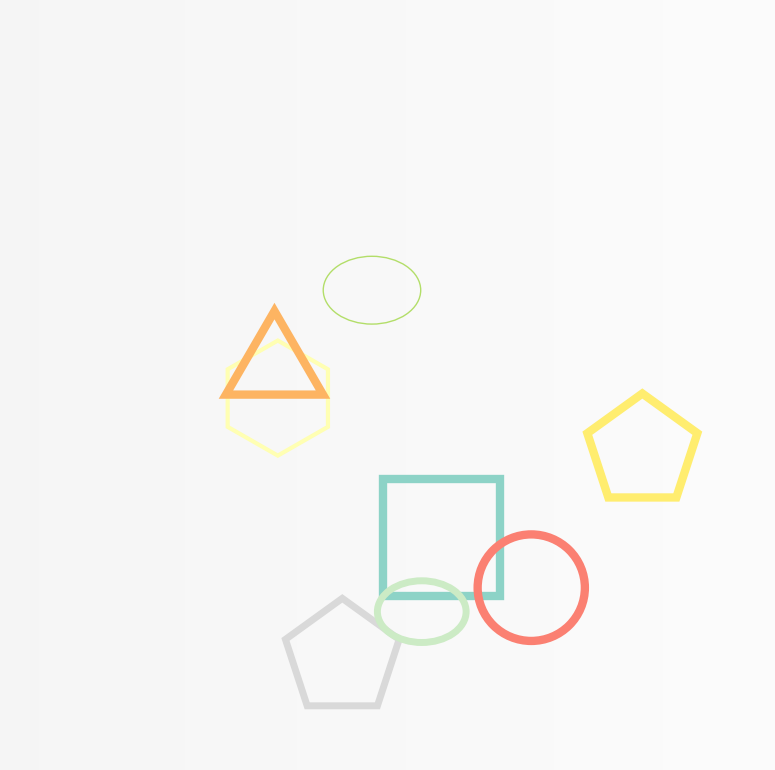[{"shape": "square", "thickness": 3, "radius": 0.38, "center": [0.57, 0.302]}, {"shape": "hexagon", "thickness": 1.5, "radius": 0.37, "center": [0.358, 0.483]}, {"shape": "circle", "thickness": 3, "radius": 0.35, "center": [0.686, 0.237]}, {"shape": "triangle", "thickness": 3, "radius": 0.36, "center": [0.354, 0.524]}, {"shape": "oval", "thickness": 0.5, "radius": 0.31, "center": [0.48, 0.623]}, {"shape": "pentagon", "thickness": 2.5, "radius": 0.39, "center": [0.442, 0.146]}, {"shape": "oval", "thickness": 2.5, "radius": 0.29, "center": [0.544, 0.206]}, {"shape": "pentagon", "thickness": 3, "radius": 0.37, "center": [0.829, 0.414]}]